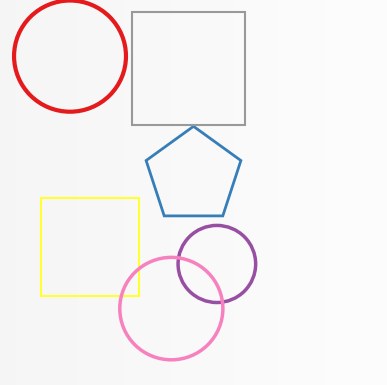[{"shape": "circle", "thickness": 3, "radius": 0.72, "center": [0.181, 0.854]}, {"shape": "pentagon", "thickness": 2, "radius": 0.64, "center": [0.499, 0.543]}, {"shape": "circle", "thickness": 2.5, "radius": 0.5, "center": [0.56, 0.314]}, {"shape": "square", "thickness": 1.5, "radius": 0.64, "center": [0.232, 0.359]}, {"shape": "circle", "thickness": 2.5, "radius": 0.67, "center": [0.442, 0.198]}, {"shape": "square", "thickness": 1.5, "radius": 0.73, "center": [0.486, 0.822]}]